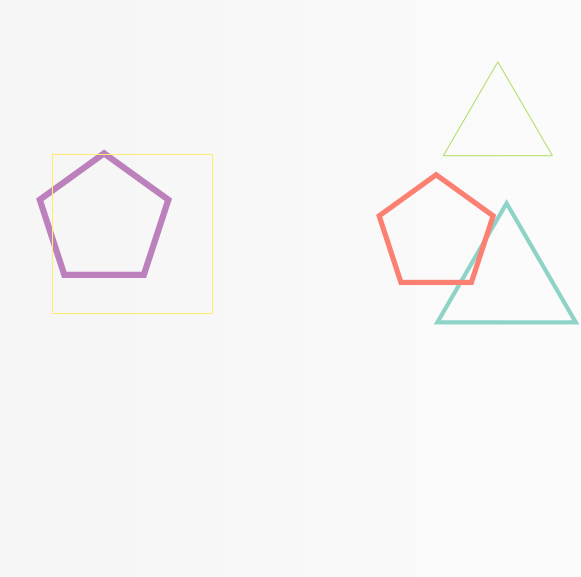[{"shape": "triangle", "thickness": 2, "radius": 0.69, "center": [0.872, 0.51]}, {"shape": "pentagon", "thickness": 2.5, "radius": 0.52, "center": [0.75, 0.593]}, {"shape": "triangle", "thickness": 0.5, "radius": 0.54, "center": [0.857, 0.784]}, {"shape": "pentagon", "thickness": 3, "radius": 0.58, "center": [0.179, 0.617]}, {"shape": "square", "thickness": 0.5, "radius": 0.69, "center": [0.227, 0.595]}]